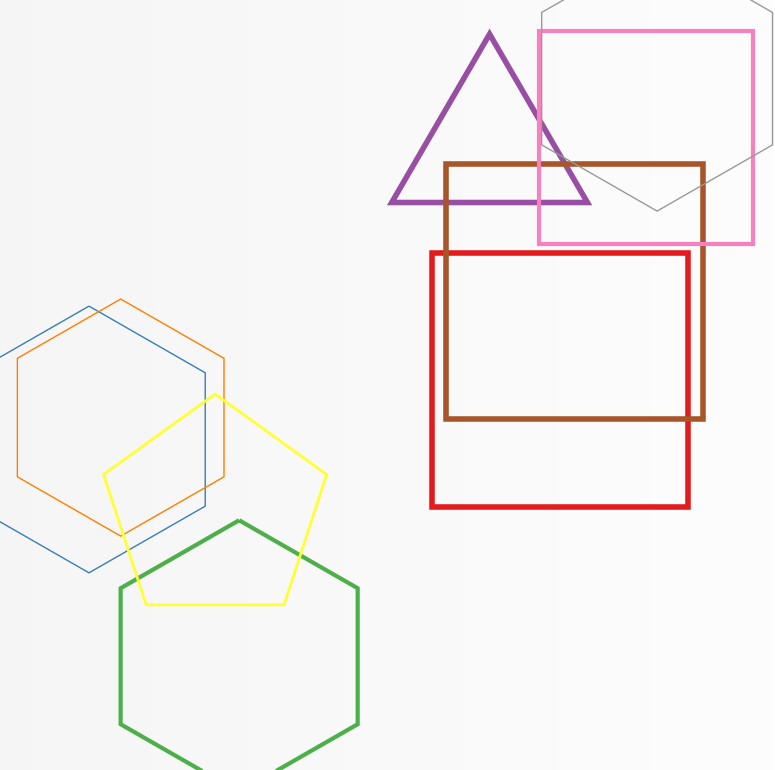[{"shape": "square", "thickness": 2, "radius": 0.83, "center": [0.723, 0.507]}, {"shape": "hexagon", "thickness": 0.5, "radius": 0.87, "center": [0.115, 0.429]}, {"shape": "hexagon", "thickness": 1.5, "radius": 0.88, "center": [0.309, 0.148]}, {"shape": "triangle", "thickness": 2, "radius": 0.73, "center": [0.632, 0.81]}, {"shape": "hexagon", "thickness": 0.5, "radius": 0.77, "center": [0.156, 0.458]}, {"shape": "pentagon", "thickness": 1, "radius": 0.76, "center": [0.278, 0.337]}, {"shape": "square", "thickness": 2, "radius": 0.83, "center": [0.741, 0.622]}, {"shape": "square", "thickness": 1.5, "radius": 0.69, "center": [0.834, 0.822]}, {"shape": "hexagon", "thickness": 0.5, "radius": 0.86, "center": [0.848, 0.898]}]